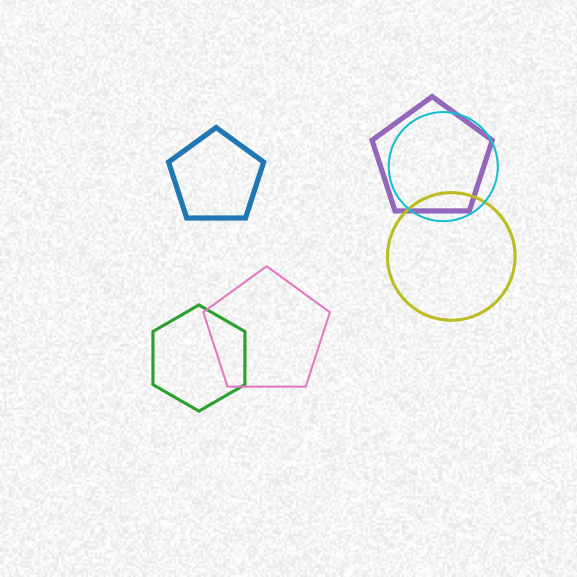[{"shape": "pentagon", "thickness": 2.5, "radius": 0.43, "center": [0.374, 0.692]}, {"shape": "hexagon", "thickness": 1.5, "radius": 0.46, "center": [0.344, 0.379]}, {"shape": "pentagon", "thickness": 2.5, "radius": 0.55, "center": [0.748, 0.722]}, {"shape": "pentagon", "thickness": 1, "radius": 0.58, "center": [0.462, 0.423]}, {"shape": "circle", "thickness": 1.5, "radius": 0.55, "center": [0.781, 0.555]}, {"shape": "circle", "thickness": 1, "radius": 0.47, "center": [0.768, 0.711]}]